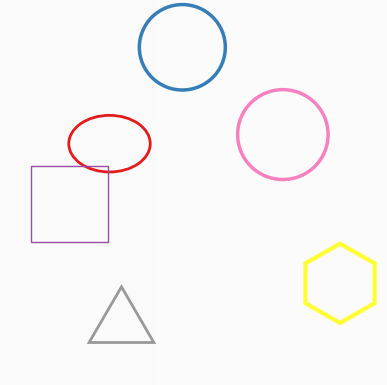[{"shape": "oval", "thickness": 2, "radius": 0.53, "center": [0.283, 0.627]}, {"shape": "circle", "thickness": 2.5, "radius": 0.55, "center": [0.471, 0.877]}, {"shape": "square", "thickness": 1, "radius": 0.49, "center": [0.178, 0.469]}, {"shape": "hexagon", "thickness": 3, "radius": 0.52, "center": [0.877, 0.264]}, {"shape": "circle", "thickness": 2.5, "radius": 0.58, "center": [0.73, 0.65]}, {"shape": "triangle", "thickness": 2, "radius": 0.48, "center": [0.313, 0.159]}]